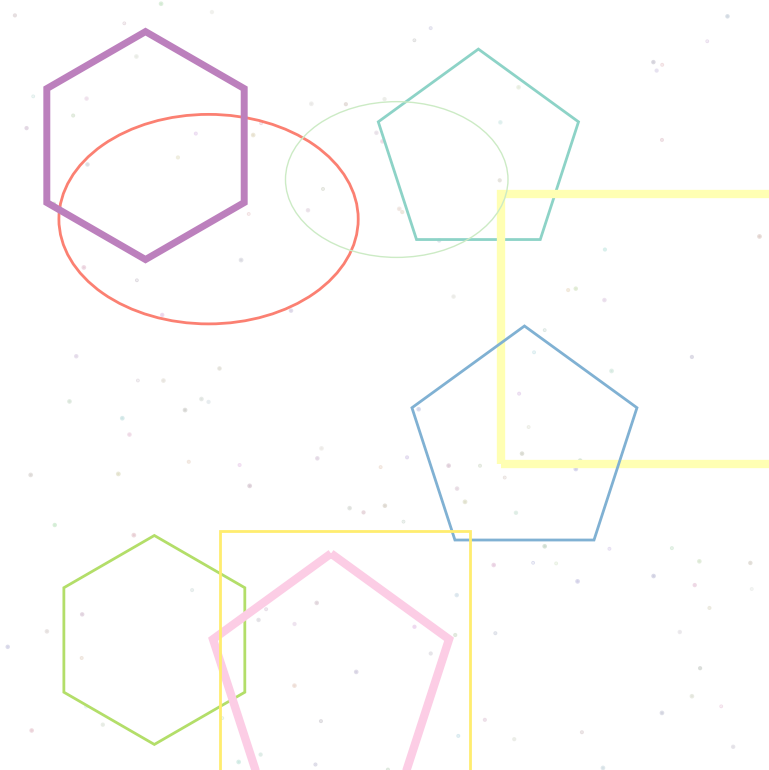[{"shape": "pentagon", "thickness": 1, "radius": 0.68, "center": [0.621, 0.8]}, {"shape": "square", "thickness": 3, "radius": 0.88, "center": [0.826, 0.573]}, {"shape": "oval", "thickness": 1, "radius": 0.97, "center": [0.271, 0.715]}, {"shape": "pentagon", "thickness": 1, "radius": 0.77, "center": [0.681, 0.423]}, {"shape": "hexagon", "thickness": 1, "radius": 0.68, "center": [0.2, 0.169]}, {"shape": "pentagon", "thickness": 3, "radius": 0.81, "center": [0.43, 0.12]}, {"shape": "hexagon", "thickness": 2.5, "radius": 0.74, "center": [0.189, 0.811]}, {"shape": "oval", "thickness": 0.5, "radius": 0.72, "center": [0.515, 0.767]}, {"shape": "square", "thickness": 1, "radius": 0.81, "center": [0.449, 0.148]}]